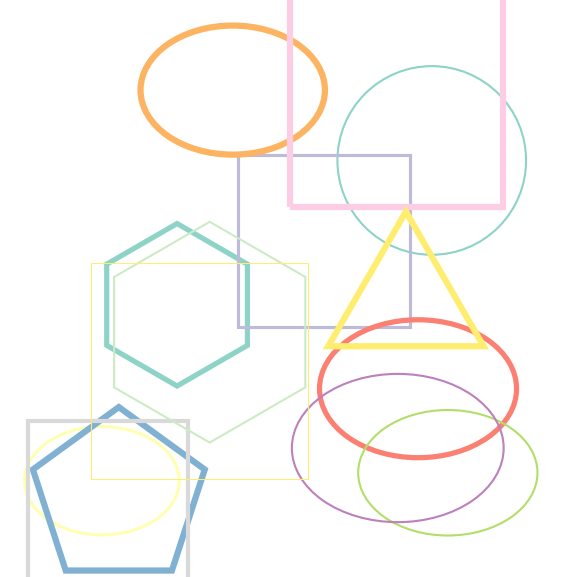[{"shape": "circle", "thickness": 1, "radius": 0.82, "center": [0.748, 0.721]}, {"shape": "hexagon", "thickness": 2.5, "radius": 0.7, "center": [0.307, 0.471]}, {"shape": "oval", "thickness": 1.5, "radius": 0.67, "center": [0.176, 0.167]}, {"shape": "square", "thickness": 1.5, "radius": 0.75, "center": [0.561, 0.582]}, {"shape": "oval", "thickness": 2.5, "radius": 0.85, "center": [0.724, 0.326]}, {"shape": "pentagon", "thickness": 3, "radius": 0.78, "center": [0.206, 0.138]}, {"shape": "oval", "thickness": 3, "radius": 0.8, "center": [0.403, 0.843]}, {"shape": "oval", "thickness": 1, "radius": 0.78, "center": [0.775, 0.181]}, {"shape": "square", "thickness": 3, "radius": 0.92, "center": [0.686, 0.825]}, {"shape": "square", "thickness": 2, "radius": 0.69, "center": [0.187, 0.132]}, {"shape": "oval", "thickness": 1, "radius": 0.92, "center": [0.689, 0.223]}, {"shape": "hexagon", "thickness": 1, "radius": 0.96, "center": [0.363, 0.424]}, {"shape": "triangle", "thickness": 3, "radius": 0.78, "center": [0.703, 0.477]}, {"shape": "square", "thickness": 0.5, "radius": 0.94, "center": [0.345, 0.356]}]